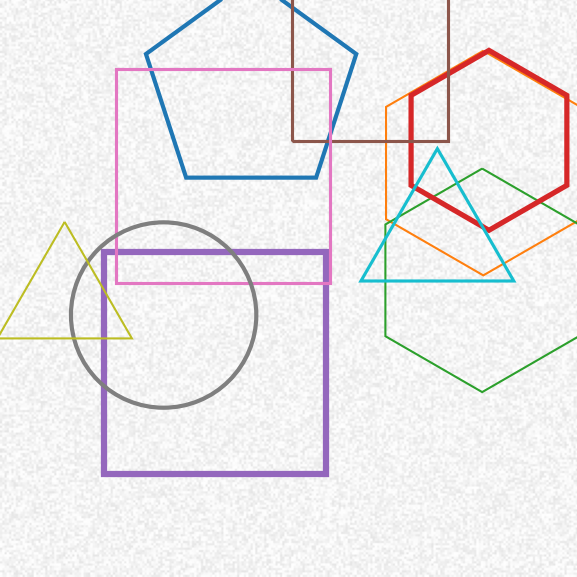[{"shape": "pentagon", "thickness": 2, "radius": 0.96, "center": [0.435, 0.846]}, {"shape": "hexagon", "thickness": 1, "radius": 0.97, "center": [0.837, 0.717]}, {"shape": "hexagon", "thickness": 1, "radius": 0.97, "center": [0.835, 0.514]}, {"shape": "hexagon", "thickness": 2.5, "radius": 0.78, "center": [0.847, 0.756]}, {"shape": "square", "thickness": 3, "radius": 0.96, "center": [0.372, 0.371]}, {"shape": "square", "thickness": 1.5, "radius": 0.67, "center": [0.64, 0.889]}, {"shape": "square", "thickness": 1.5, "radius": 0.93, "center": [0.387, 0.694]}, {"shape": "circle", "thickness": 2, "radius": 0.8, "center": [0.283, 0.454]}, {"shape": "triangle", "thickness": 1, "radius": 0.67, "center": [0.112, 0.48]}, {"shape": "triangle", "thickness": 1.5, "radius": 0.76, "center": [0.757, 0.589]}]